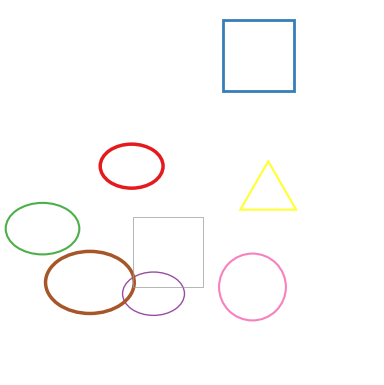[{"shape": "oval", "thickness": 2.5, "radius": 0.41, "center": [0.342, 0.568]}, {"shape": "square", "thickness": 2, "radius": 0.47, "center": [0.671, 0.856]}, {"shape": "oval", "thickness": 1.5, "radius": 0.48, "center": [0.11, 0.406]}, {"shape": "oval", "thickness": 1, "radius": 0.4, "center": [0.399, 0.237]}, {"shape": "triangle", "thickness": 1.5, "radius": 0.42, "center": [0.697, 0.497]}, {"shape": "oval", "thickness": 2.5, "radius": 0.58, "center": [0.233, 0.266]}, {"shape": "circle", "thickness": 1.5, "radius": 0.43, "center": [0.656, 0.255]}, {"shape": "square", "thickness": 0.5, "radius": 0.45, "center": [0.437, 0.345]}]